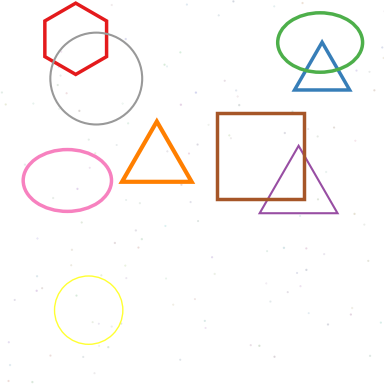[{"shape": "hexagon", "thickness": 2.5, "radius": 0.46, "center": [0.197, 0.899]}, {"shape": "triangle", "thickness": 2.5, "radius": 0.41, "center": [0.837, 0.808]}, {"shape": "oval", "thickness": 2.5, "radius": 0.55, "center": [0.832, 0.89]}, {"shape": "triangle", "thickness": 1.5, "radius": 0.58, "center": [0.776, 0.505]}, {"shape": "triangle", "thickness": 3, "radius": 0.52, "center": [0.407, 0.58]}, {"shape": "circle", "thickness": 1, "radius": 0.44, "center": [0.23, 0.194]}, {"shape": "square", "thickness": 2.5, "radius": 0.56, "center": [0.677, 0.595]}, {"shape": "oval", "thickness": 2.5, "radius": 0.57, "center": [0.175, 0.531]}, {"shape": "circle", "thickness": 1.5, "radius": 0.6, "center": [0.25, 0.796]}]